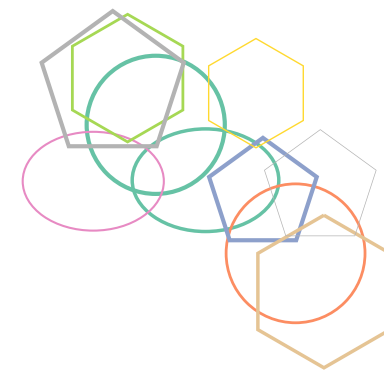[{"shape": "circle", "thickness": 3, "radius": 0.9, "center": [0.404, 0.676]}, {"shape": "oval", "thickness": 2.5, "radius": 0.95, "center": [0.534, 0.532]}, {"shape": "circle", "thickness": 2, "radius": 0.9, "center": [0.768, 0.342]}, {"shape": "pentagon", "thickness": 3, "radius": 0.74, "center": [0.683, 0.495]}, {"shape": "oval", "thickness": 1.5, "radius": 0.92, "center": [0.242, 0.529]}, {"shape": "hexagon", "thickness": 2, "radius": 0.83, "center": [0.332, 0.797]}, {"shape": "hexagon", "thickness": 1, "radius": 0.71, "center": [0.665, 0.758]}, {"shape": "hexagon", "thickness": 2.5, "radius": 0.99, "center": [0.841, 0.243]}, {"shape": "pentagon", "thickness": 0.5, "radius": 0.76, "center": [0.832, 0.511]}, {"shape": "pentagon", "thickness": 3, "radius": 0.97, "center": [0.293, 0.777]}]